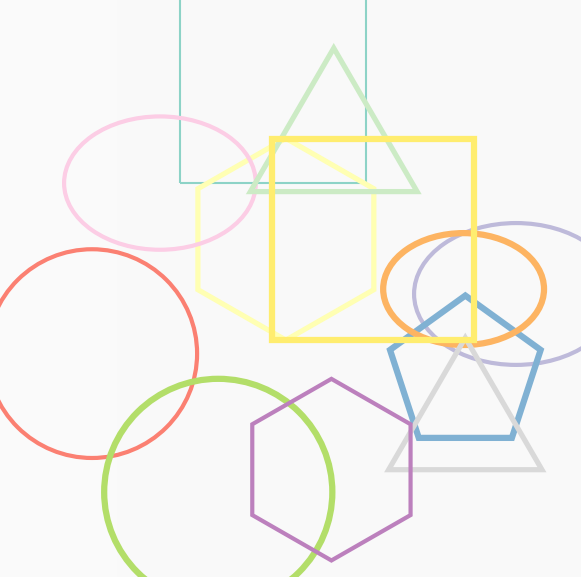[{"shape": "square", "thickness": 1, "radius": 0.8, "center": [0.47, 0.843]}, {"shape": "hexagon", "thickness": 2.5, "radius": 0.87, "center": [0.492, 0.585]}, {"shape": "oval", "thickness": 2, "radius": 0.88, "center": [0.888, 0.49]}, {"shape": "circle", "thickness": 2, "radius": 0.9, "center": [0.158, 0.387]}, {"shape": "pentagon", "thickness": 3, "radius": 0.68, "center": [0.801, 0.351]}, {"shape": "oval", "thickness": 3, "radius": 0.69, "center": [0.798, 0.499]}, {"shape": "circle", "thickness": 3, "radius": 0.98, "center": [0.375, 0.147]}, {"shape": "oval", "thickness": 2, "radius": 0.82, "center": [0.275, 0.682]}, {"shape": "triangle", "thickness": 2.5, "radius": 0.76, "center": [0.8, 0.262]}, {"shape": "hexagon", "thickness": 2, "radius": 0.79, "center": [0.57, 0.186]}, {"shape": "triangle", "thickness": 2.5, "radius": 0.83, "center": [0.574, 0.75]}, {"shape": "square", "thickness": 3, "radius": 0.87, "center": [0.642, 0.585]}]